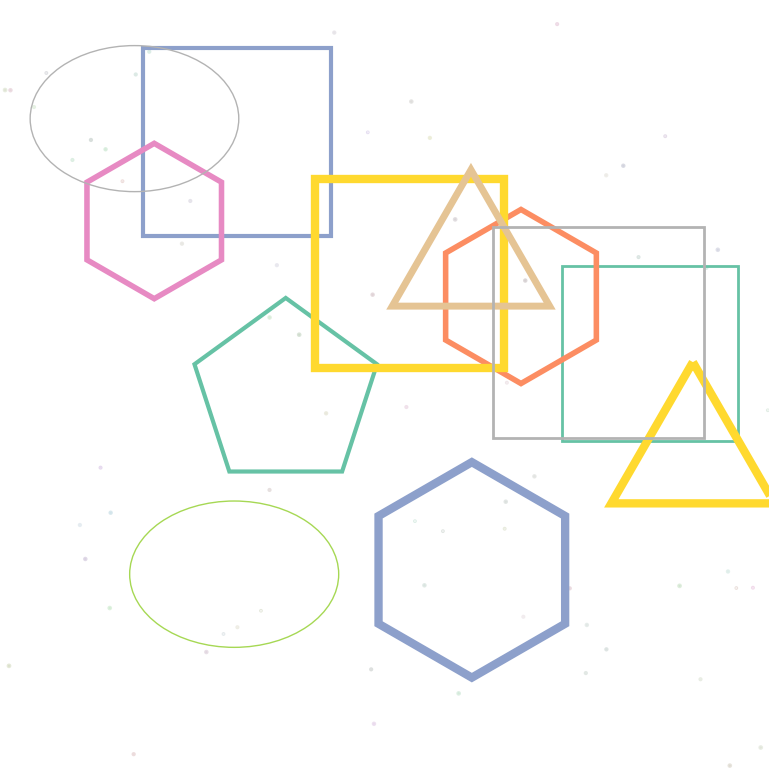[{"shape": "square", "thickness": 1, "radius": 0.57, "center": [0.844, 0.541]}, {"shape": "pentagon", "thickness": 1.5, "radius": 0.62, "center": [0.371, 0.488]}, {"shape": "hexagon", "thickness": 2, "radius": 0.57, "center": [0.677, 0.615]}, {"shape": "square", "thickness": 1.5, "radius": 0.61, "center": [0.308, 0.816]}, {"shape": "hexagon", "thickness": 3, "radius": 0.7, "center": [0.613, 0.26]}, {"shape": "hexagon", "thickness": 2, "radius": 0.5, "center": [0.2, 0.713]}, {"shape": "oval", "thickness": 0.5, "radius": 0.68, "center": [0.304, 0.254]}, {"shape": "square", "thickness": 3, "radius": 0.61, "center": [0.532, 0.645]}, {"shape": "triangle", "thickness": 3, "radius": 0.61, "center": [0.9, 0.407]}, {"shape": "triangle", "thickness": 2.5, "radius": 0.59, "center": [0.612, 0.661]}, {"shape": "oval", "thickness": 0.5, "radius": 0.68, "center": [0.175, 0.846]}, {"shape": "square", "thickness": 1, "radius": 0.69, "center": [0.777, 0.568]}]